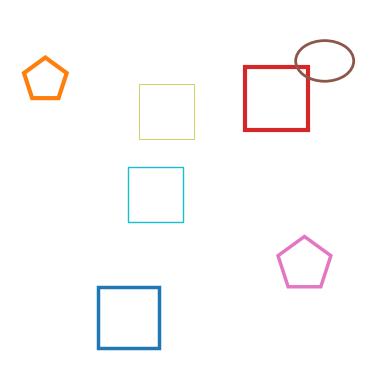[{"shape": "square", "thickness": 2.5, "radius": 0.4, "center": [0.334, 0.175]}, {"shape": "pentagon", "thickness": 3, "radius": 0.29, "center": [0.118, 0.792]}, {"shape": "square", "thickness": 3, "radius": 0.41, "center": [0.717, 0.745]}, {"shape": "oval", "thickness": 2, "radius": 0.38, "center": [0.843, 0.842]}, {"shape": "pentagon", "thickness": 2.5, "radius": 0.36, "center": [0.791, 0.314]}, {"shape": "square", "thickness": 0.5, "radius": 0.36, "center": [0.432, 0.709]}, {"shape": "square", "thickness": 1, "radius": 0.36, "center": [0.404, 0.495]}]